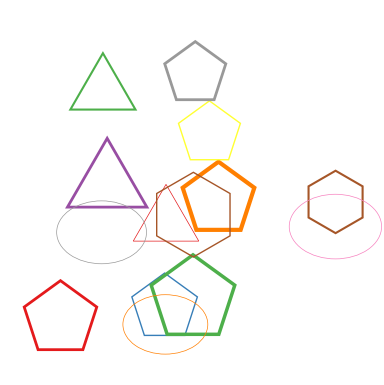[{"shape": "triangle", "thickness": 0.5, "radius": 0.49, "center": [0.431, 0.423]}, {"shape": "pentagon", "thickness": 2, "radius": 0.5, "center": [0.157, 0.172]}, {"shape": "pentagon", "thickness": 1, "radius": 0.45, "center": [0.428, 0.201]}, {"shape": "pentagon", "thickness": 2.5, "radius": 0.57, "center": [0.501, 0.224]}, {"shape": "triangle", "thickness": 1.5, "radius": 0.49, "center": [0.267, 0.764]}, {"shape": "triangle", "thickness": 2, "radius": 0.6, "center": [0.278, 0.522]}, {"shape": "oval", "thickness": 0.5, "radius": 0.55, "center": [0.429, 0.157]}, {"shape": "pentagon", "thickness": 3, "radius": 0.49, "center": [0.568, 0.482]}, {"shape": "pentagon", "thickness": 1, "radius": 0.42, "center": [0.544, 0.653]}, {"shape": "hexagon", "thickness": 1, "radius": 0.55, "center": [0.502, 0.442]}, {"shape": "hexagon", "thickness": 1.5, "radius": 0.41, "center": [0.872, 0.475]}, {"shape": "oval", "thickness": 0.5, "radius": 0.6, "center": [0.871, 0.411]}, {"shape": "pentagon", "thickness": 2, "radius": 0.42, "center": [0.507, 0.809]}, {"shape": "oval", "thickness": 0.5, "radius": 0.58, "center": [0.264, 0.397]}]